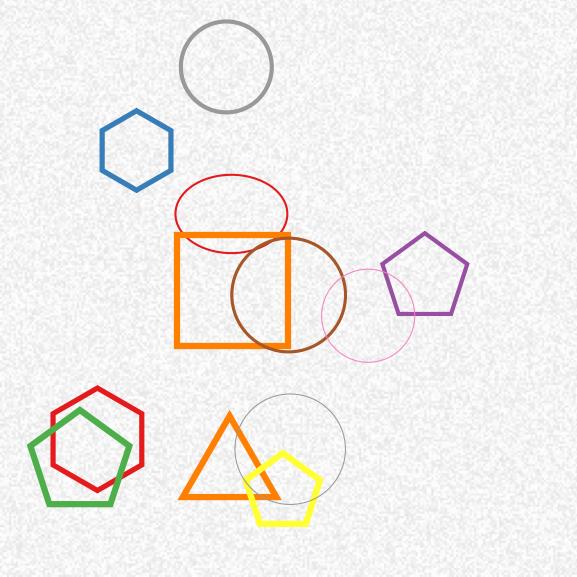[{"shape": "hexagon", "thickness": 2.5, "radius": 0.44, "center": [0.169, 0.238]}, {"shape": "oval", "thickness": 1, "radius": 0.48, "center": [0.401, 0.629]}, {"shape": "hexagon", "thickness": 2.5, "radius": 0.34, "center": [0.236, 0.739]}, {"shape": "pentagon", "thickness": 3, "radius": 0.45, "center": [0.138, 0.199]}, {"shape": "pentagon", "thickness": 2, "radius": 0.39, "center": [0.736, 0.518]}, {"shape": "triangle", "thickness": 3, "radius": 0.47, "center": [0.398, 0.185]}, {"shape": "square", "thickness": 3, "radius": 0.48, "center": [0.403, 0.496]}, {"shape": "pentagon", "thickness": 3, "radius": 0.34, "center": [0.49, 0.147]}, {"shape": "circle", "thickness": 1.5, "radius": 0.49, "center": [0.5, 0.488]}, {"shape": "circle", "thickness": 0.5, "radius": 0.4, "center": [0.637, 0.452]}, {"shape": "circle", "thickness": 2, "radius": 0.39, "center": [0.392, 0.883]}, {"shape": "circle", "thickness": 0.5, "radius": 0.48, "center": [0.502, 0.221]}]